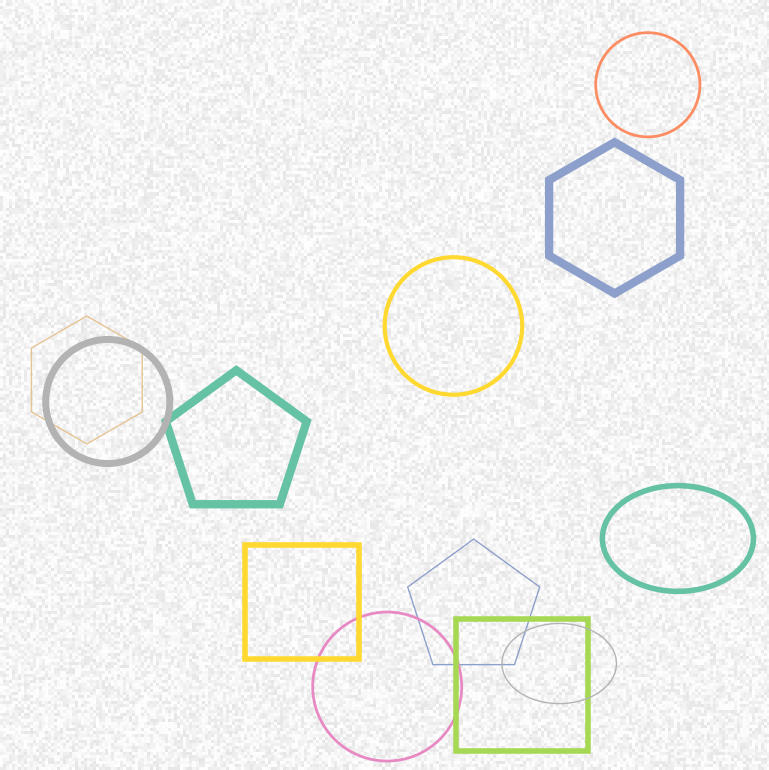[{"shape": "oval", "thickness": 2, "radius": 0.49, "center": [0.88, 0.301]}, {"shape": "pentagon", "thickness": 3, "radius": 0.48, "center": [0.307, 0.423]}, {"shape": "circle", "thickness": 1, "radius": 0.34, "center": [0.841, 0.89]}, {"shape": "hexagon", "thickness": 3, "radius": 0.49, "center": [0.798, 0.717]}, {"shape": "pentagon", "thickness": 0.5, "radius": 0.45, "center": [0.615, 0.21]}, {"shape": "circle", "thickness": 1, "radius": 0.48, "center": [0.503, 0.108]}, {"shape": "square", "thickness": 2, "radius": 0.43, "center": [0.678, 0.111]}, {"shape": "square", "thickness": 2, "radius": 0.37, "center": [0.392, 0.218]}, {"shape": "circle", "thickness": 1.5, "radius": 0.45, "center": [0.589, 0.577]}, {"shape": "hexagon", "thickness": 0.5, "radius": 0.42, "center": [0.113, 0.507]}, {"shape": "oval", "thickness": 0.5, "radius": 0.37, "center": [0.726, 0.138]}, {"shape": "circle", "thickness": 2.5, "radius": 0.4, "center": [0.14, 0.479]}]